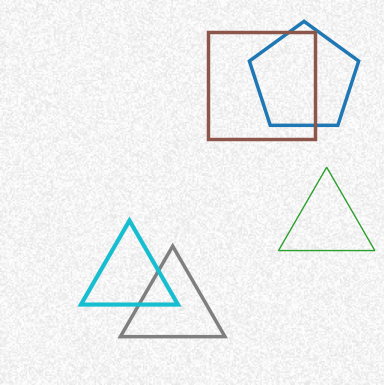[{"shape": "pentagon", "thickness": 2.5, "radius": 0.75, "center": [0.79, 0.795]}, {"shape": "triangle", "thickness": 1, "radius": 0.72, "center": [0.848, 0.421]}, {"shape": "square", "thickness": 2.5, "radius": 0.69, "center": [0.678, 0.778]}, {"shape": "triangle", "thickness": 2.5, "radius": 0.78, "center": [0.449, 0.204]}, {"shape": "triangle", "thickness": 3, "radius": 0.73, "center": [0.336, 0.282]}]